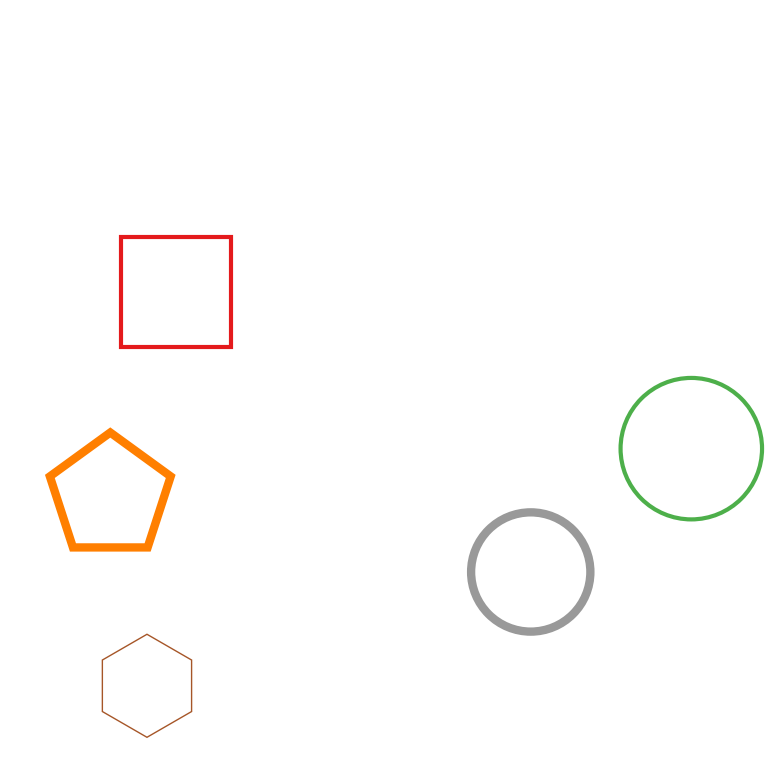[{"shape": "square", "thickness": 1.5, "radius": 0.36, "center": [0.228, 0.62]}, {"shape": "circle", "thickness": 1.5, "radius": 0.46, "center": [0.898, 0.417]}, {"shape": "pentagon", "thickness": 3, "radius": 0.41, "center": [0.143, 0.356]}, {"shape": "hexagon", "thickness": 0.5, "radius": 0.33, "center": [0.191, 0.109]}, {"shape": "circle", "thickness": 3, "radius": 0.39, "center": [0.689, 0.257]}]